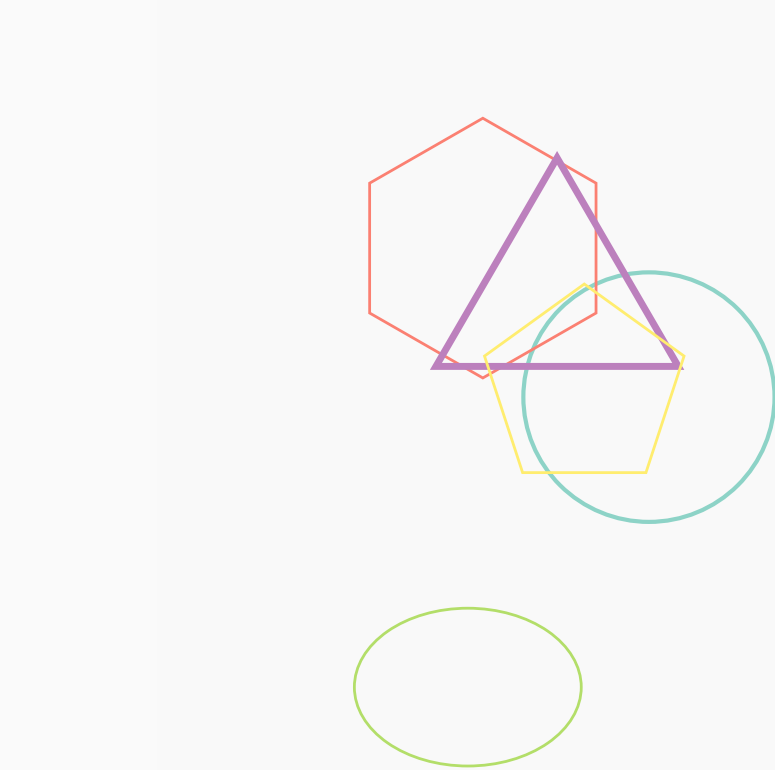[{"shape": "circle", "thickness": 1.5, "radius": 0.81, "center": [0.837, 0.484]}, {"shape": "hexagon", "thickness": 1, "radius": 0.84, "center": [0.623, 0.678]}, {"shape": "oval", "thickness": 1, "radius": 0.73, "center": [0.604, 0.108]}, {"shape": "triangle", "thickness": 2.5, "radius": 0.9, "center": [0.719, 0.614]}, {"shape": "pentagon", "thickness": 1, "radius": 0.68, "center": [0.754, 0.496]}]